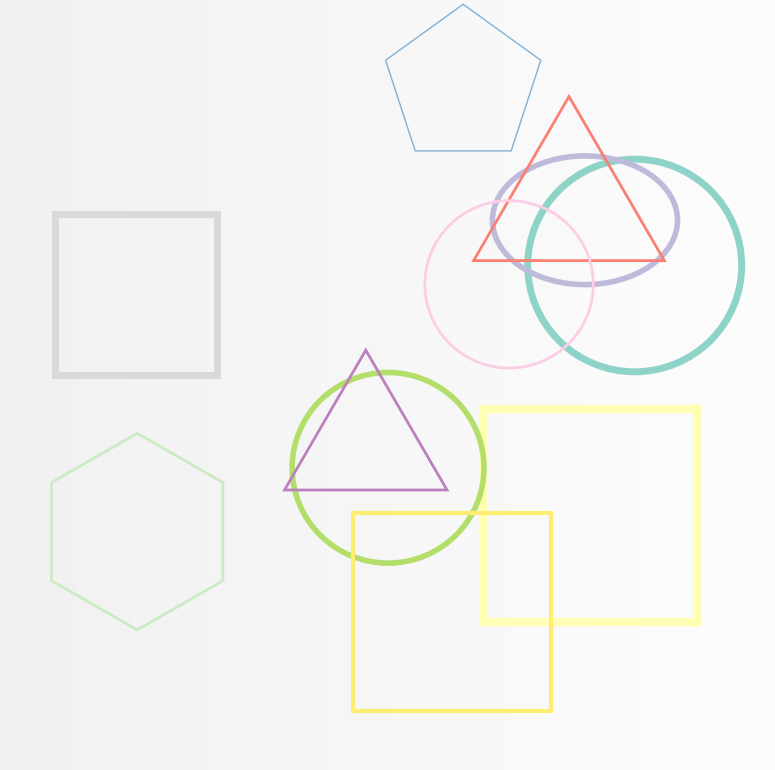[{"shape": "circle", "thickness": 2.5, "radius": 0.69, "center": [0.819, 0.655]}, {"shape": "square", "thickness": 3, "radius": 0.69, "center": [0.761, 0.33]}, {"shape": "oval", "thickness": 2, "radius": 0.6, "center": [0.755, 0.714]}, {"shape": "triangle", "thickness": 1, "radius": 0.71, "center": [0.734, 0.733]}, {"shape": "pentagon", "thickness": 0.5, "radius": 0.53, "center": [0.598, 0.889]}, {"shape": "circle", "thickness": 2, "radius": 0.62, "center": [0.501, 0.392]}, {"shape": "circle", "thickness": 1, "radius": 0.54, "center": [0.657, 0.631]}, {"shape": "square", "thickness": 2.5, "radius": 0.52, "center": [0.175, 0.618]}, {"shape": "triangle", "thickness": 1, "radius": 0.61, "center": [0.472, 0.424]}, {"shape": "hexagon", "thickness": 1, "radius": 0.64, "center": [0.177, 0.31]}, {"shape": "square", "thickness": 1.5, "radius": 0.64, "center": [0.583, 0.205]}]